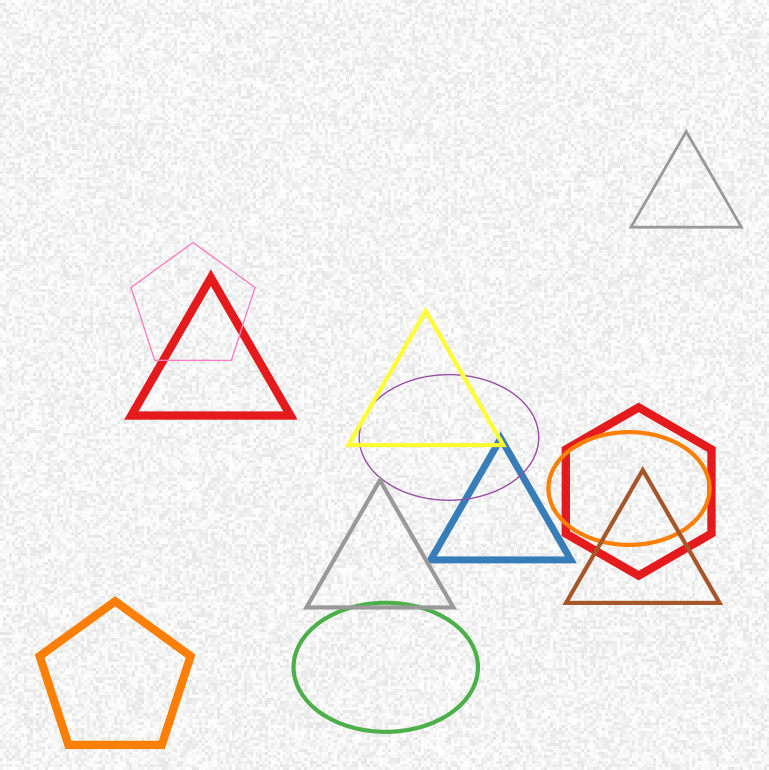[{"shape": "hexagon", "thickness": 3, "radius": 0.55, "center": [0.829, 0.362]}, {"shape": "triangle", "thickness": 3, "radius": 0.6, "center": [0.274, 0.52]}, {"shape": "triangle", "thickness": 2.5, "radius": 0.53, "center": [0.65, 0.325]}, {"shape": "oval", "thickness": 1.5, "radius": 0.6, "center": [0.501, 0.133]}, {"shape": "oval", "thickness": 0.5, "radius": 0.58, "center": [0.583, 0.432]}, {"shape": "pentagon", "thickness": 3, "radius": 0.52, "center": [0.15, 0.116]}, {"shape": "oval", "thickness": 1.5, "radius": 0.52, "center": [0.817, 0.366]}, {"shape": "triangle", "thickness": 1.5, "radius": 0.58, "center": [0.553, 0.48]}, {"shape": "triangle", "thickness": 1.5, "radius": 0.58, "center": [0.835, 0.275]}, {"shape": "pentagon", "thickness": 0.5, "radius": 0.42, "center": [0.251, 0.6]}, {"shape": "triangle", "thickness": 1, "radius": 0.41, "center": [0.891, 0.746]}, {"shape": "triangle", "thickness": 1.5, "radius": 0.55, "center": [0.493, 0.266]}]